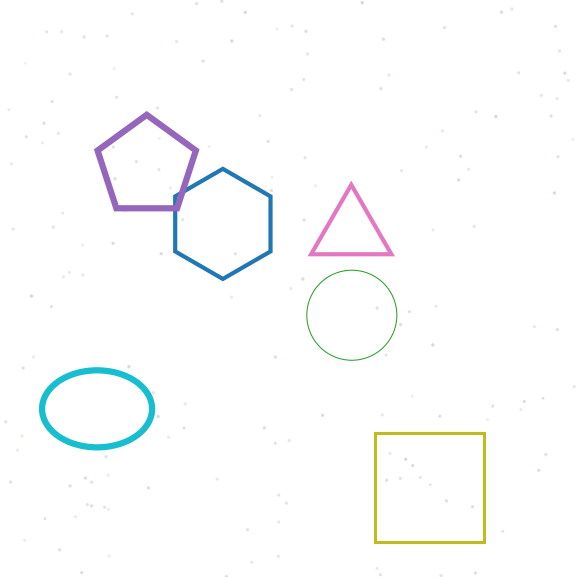[{"shape": "hexagon", "thickness": 2, "radius": 0.48, "center": [0.386, 0.611]}, {"shape": "circle", "thickness": 0.5, "radius": 0.39, "center": [0.609, 0.453]}, {"shape": "pentagon", "thickness": 3, "radius": 0.45, "center": [0.254, 0.711]}, {"shape": "triangle", "thickness": 2, "radius": 0.4, "center": [0.608, 0.599]}, {"shape": "square", "thickness": 1.5, "radius": 0.47, "center": [0.743, 0.154]}, {"shape": "oval", "thickness": 3, "radius": 0.48, "center": [0.168, 0.291]}]